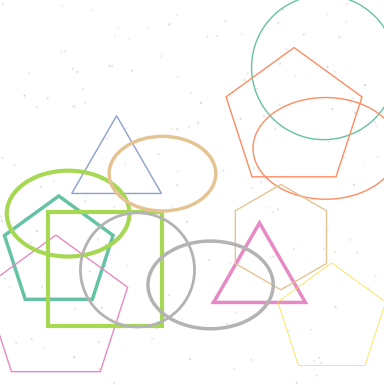[{"shape": "pentagon", "thickness": 2.5, "radius": 0.74, "center": [0.153, 0.343]}, {"shape": "circle", "thickness": 1, "radius": 0.94, "center": [0.841, 0.825]}, {"shape": "pentagon", "thickness": 1, "radius": 0.93, "center": [0.764, 0.691]}, {"shape": "oval", "thickness": 1, "radius": 0.94, "center": [0.846, 0.615]}, {"shape": "triangle", "thickness": 1, "radius": 0.67, "center": [0.303, 0.565]}, {"shape": "pentagon", "thickness": 1, "radius": 0.98, "center": [0.145, 0.193]}, {"shape": "triangle", "thickness": 2.5, "radius": 0.69, "center": [0.674, 0.283]}, {"shape": "square", "thickness": 3, "radius": 0.74, "center": [0.272, 0.302]}, {"shape": "oval", "thickness": 3, "radius": 0.8, "center": [0.177, 0.445]}, {"shape": "pentagon", "thickness": 0.5, "radius": 0.74, "center": [0.862, 0.17]}, {"shape": "oval", "thickness": 2.5, "radius": 0.69, "center": [0.422, 0.549]}, {"shape": "hexagon", "thickness": 1, "radius": 0.68, "center": [0.73, 0.384]}, {"shape": "circle", "thickness": 2, "radius": 0.74, "center": [0.357, 0.299]}, {"shape": "oval", "thickness": 2.5, "radius": 0.81, "center": [0.547, 0.26]}]